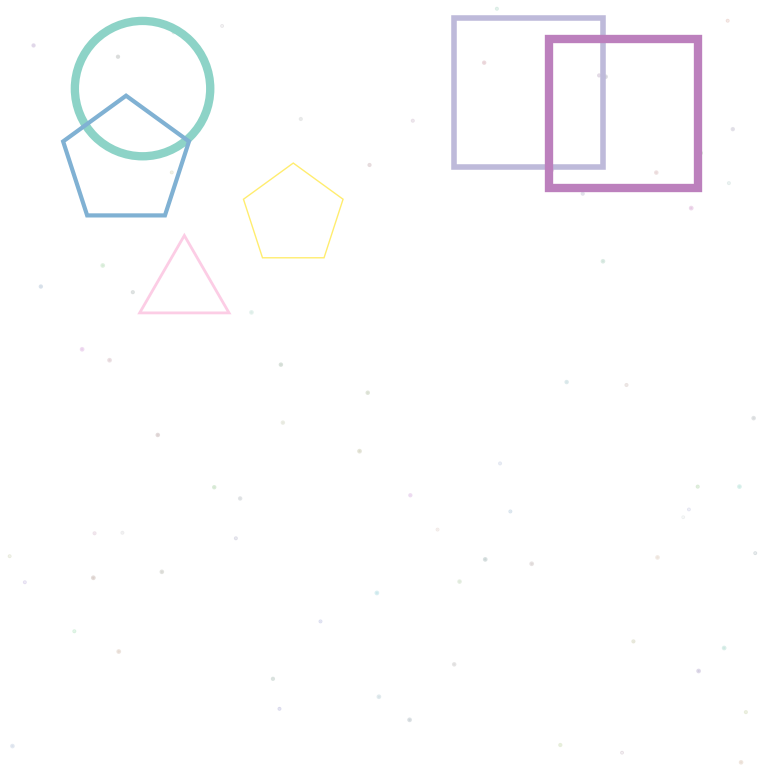[{"shape": "circle", "thickness": 3, "radius": 0.44, "center": [0.185, 0.885]}, {"shape": "square", "thickness": 2, "radius": 0.48, "center": [0.686, 0.88]}, {"shape": "pentagon", "thickness": 1.5, "radius": 0.43, "center": [0.164, 0.79]}, {"shape": "triangle", "thickness": 1, "radius": 0.34, "center": [0.239, 0.627]}, {"shape": "square", "thickness": 3, "radius": 0.48, "center": [0.81, 0.852]}, {"shape": "pentagon", "thickness": 0.5, "radius": 0.34, "center": [0.381, 0.72]}]